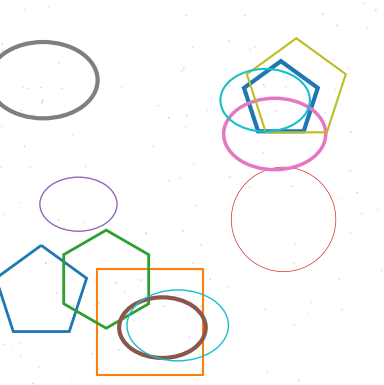[{"shape": "pentagon", "thickness": 3, "radius": 0.5, "center": [0.73, 0.74]}, {"shape": "pentagon", "thickness": 2, "radius": 0.62, "center": [0.107, 0.239]}, {"shape": "square", "thickness": 1.5, "radius": 0.69, "center": [0.39, 0.164]}, {"shape": "hexagon", "thickness": 2, "radius": 0.64, "center": [0.276, 0.275]}, {"shape": "circle", "thickness": 0.5, "radius": 0.68, "center": [0.737, 0.43]}, {"shape": "oval", "thickness": 1, "radius": 0.5, "center": [0.204, 0.47]}, {"shape": "oval", "thickness": 3, "radius": 0.56, "center": [0.422, 0.149]}, {"shape": "oval", "thickness": 2.5, "radius": 0.66, "center": [0.713, 0.652]}, {"shape": "oval", "thickness": 3, "radius": 0.71, "center": [0.112, 0.792]}, {"shape": "pentagon", "thickness": 1.5, "radius": 0.68, "center": [0.77, 0.766]}, {"shape": "oval", "thickness": 1, "radius": 0.66, "center": [0.462, 0.155]}, {"shape": "oval", "thickness": 1.5, "radius": 0.58, "center": [0.689, 0.74]}]